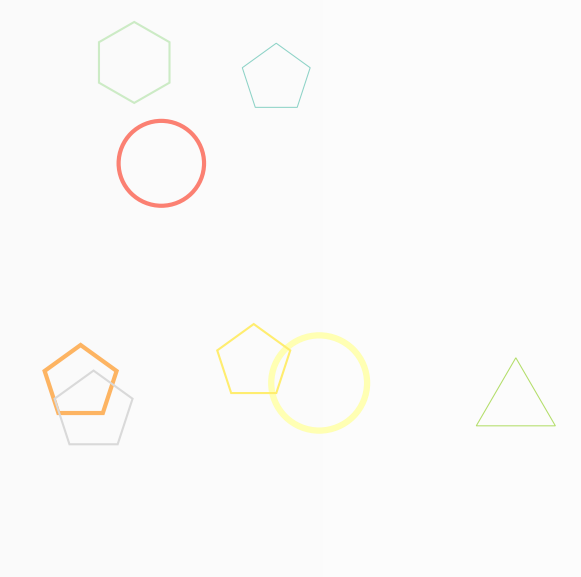[{"shape": "pentagon", "thickness": 0.5, "radius": 0.31, "center": [0.475, 0.863]}, {"shape": "circle", "thickness": 3, "radius": 0.41, "center": [0.549, 0.336]}, {"shape": "circle", "thickness": 2, "radius": 0.37, "center": [0.278, 0.716]}, {"shape": "pentagon", "thickness": 2, "radius": 0.33, "center": [0.139, 0.337]}, {"shape": "triangle", "thickness": 0.5, "radius": 0.39, "center": [0.887, 0.301]}, {"shape": "pentagon", "thickness": 1, "radius": 0.35, "center": [0.161, 0.287]}, {"shape": "hexagon", "thickness": 1, "radius": 0.35, "center": [0.231, 0.891]}, {"shape": "pentagon", "thickness": 1, "radius": 0.33, "center": [0.437, 0.372]}]